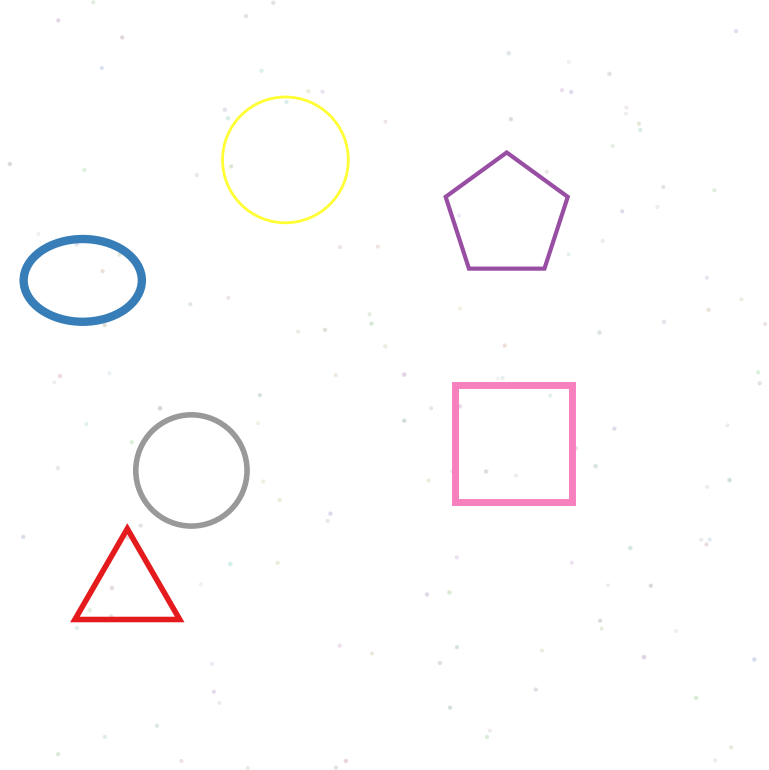[{"shape": "triangle", "thickness": 2, "radius": 0.39, "center": [0.165, 0.235]}, {"shape": "oval", "thickness": 3, "radius": 0.38, "center": [0.107, 0.636]}, {"shape": "pentagon", "thickness": 1.5, "radius": 0.42, "center": [0.658, 0.719]}, {"shape": "circle", "thickness": 1, "radius": 0.41, "center": [0.371, 0.792]}, {"shape": "square", "thickness": 2.5, "radius": 0.38, "center": [0.667, 0.424]}, {"shape": "circle", "thickness": 2, "radius": 0.36, "center": [0.249, 0.389]}]